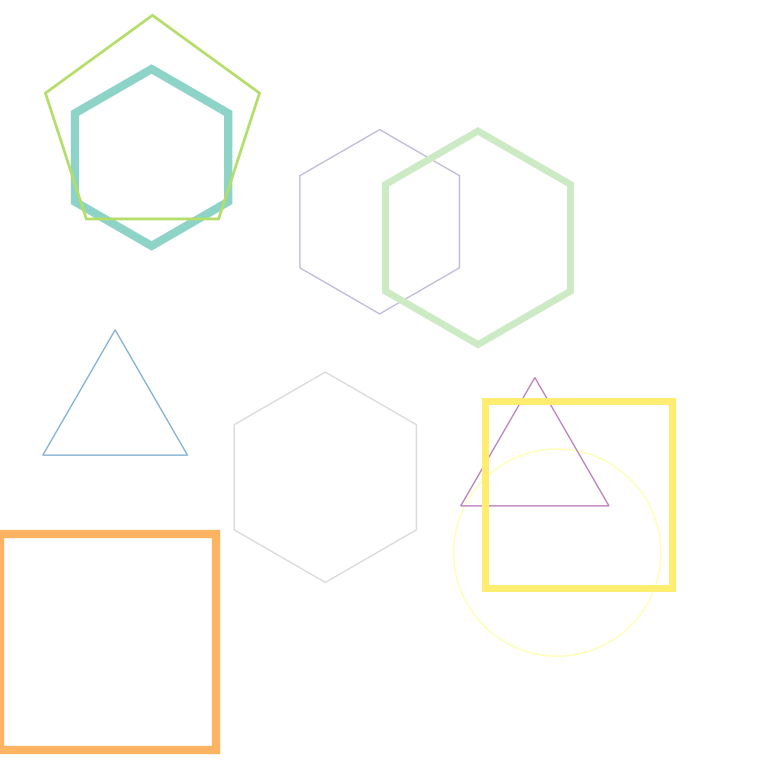[{"shape": "hexagon", "thickness": 3, "radius": 0.57, "center": [0.197, 0.795]}, {"shape": "circle", "thickness": 0.5, "radius": 0.67, "center": [0.724, 0.282]}, {"shape": "hexagon", "thickness": 0.5, "radius": 0.6, "center": [0.493, 0.712]}, {"shape": "triangle", "thickness": 0.5, "radius": 0.54, "center": [0.15, 0.463]}, {"shape": "square", "thickness": 3, "radius": 0.7, "center": [0.14, 0.166]}, {"shape": "pentagon", "thickness": 1, "radius": 0.73, "center": [0.198, 0.834]}, {"shape": "hexagon", "thickness": 0.5, "radius": 0.68, "center": [0.422, 0.38]}, {"shape": "triangle", "thickness": 0.5, "radius": 0.56, "center": [0.695, 0.399]}, {"shape": "hexagon", "thickness": 2.5, "radius": 0.69, "center": [0.621, 0.691]}, {"shape": "square", "thickness": 2.5, "radius": 0.61, "center": [0.751, 0.358]}]